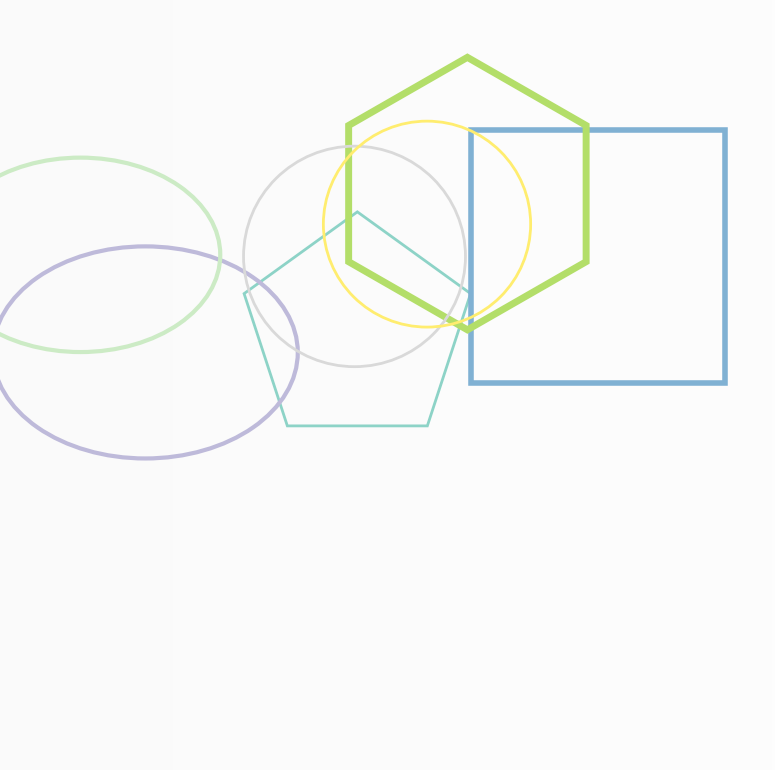[{"shape": "pentagon", "thickness": 1, "radius": 0.77, "center": [0.461, 0.571]}, {"shape": "oval", "thickness": 1.5, "radius": 0.98, "center": [0.187, 0.542]}, {"shape": "square", "thickness": 2, "radius": 0.82, "center": [0.772, 0.667]}, {"shape": "hexagon", "thickness": 2.5, "radius": 0.88, "center": [0.603, 0.749]}, {"shape": "circle", "thickness": 1, "radius": 0.72, "center": [0.457, 0.667]}, {"shape": "oval", "thickness": 1.5, "radius": 0.9, "center": [0.104, 0.669]}, {"shape": "circle", "thickness": 1, "radius": 0.67, "center": [0.551, 0.709]}]